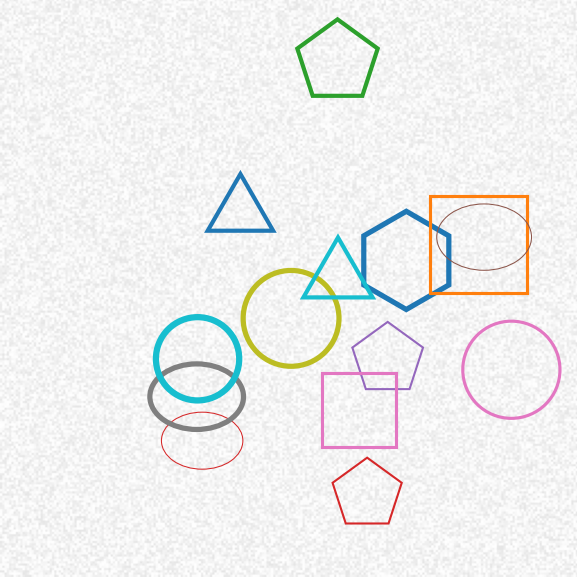[{"shape": "triangle", "thickness": 2, "radius": 0.33, "center": [0.416, 0.632]}, {"shape": "hexagon", "thickness": 2.5, "radius": 0.43, "center": [0.704, 0.548]}, {"shape": "square", "thickness": 1.5, "radius": 0.42, "center": [0.829, 0.575]}, {"shape": "pentagon", "thickness": 2, "radius": 0.37, "center": [0.584, 0.892]}, {"shape": "oval", "thickness": 0.5, "radius": 0.35, "center": [0.35, 0.236]}, {"shape": "pentagon", "thickness": 1, "radius": 0.31, "center": [0.636, 0.144]}, {"shape": "pentagon", "thickness": 1, "radius": 0.32, "center": [0.671, 0.377]}, {"shape": "oval", "thickness": 0.5, "radius": 0.41, "center": [0.838, 0.589]}, {"shape": "square", "thickness": 1.5, "radius": 0.32, "center": [0.621, 0.289]}, {"shape": "circle", "thickness": 1.5, "radius": 0.42, "center": [0.885, 0.359]}, {"shape": "oval", "thickness": 2.5, "radius": 0.41, "center": [0.341, 0.312]}, {"shape": "circle", "thickness": 2.5, "radius": 0.41, "center": [0.504, 0.448]}, {"shape": "circle", "thickness": 3, "radius": 0.36, "center": [0.342, 0.378]}, {"shape": "triangle", "thickness": 2, "radius": 0.35, "center": [0.585, 0.519]}]